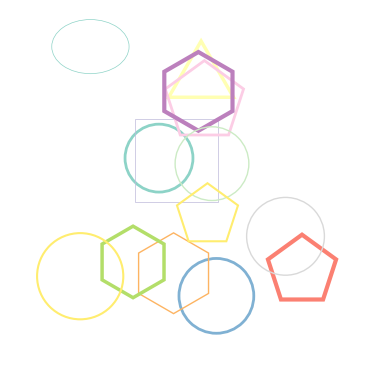[{"shape": "oval", "thickness": 0.5, "radius": 0.5, "center": [0.235, 0.879]}, {"shape": "circle", "thickness": 2, "radius": 0.44, "center": [0.413, 0.589]}, {"shape": "triangle", "thickness": 2.5, "radius": 0.49, "center": [0.522, 0.796]}, {"shape": "square", "thickness": 0.5, "radius": 0.54, "center": [0.459, 0.583]}, {"shape": "pentagon", "thickness": 3, "radius": 0.47, "center": [0.784, 0.297]}, {"shape": "circle", "thickness": 2, "radius": 0.49, "center": [0.562, 0.232]}, {"shape": "hexagon", "thickness": 1, "radius": 0.52, "center": [0.451, 0.29]}, {"shape": "hexagon", "thickness": 2.5, "radius": 0.46, "center": [0.346, 0.32]}, {"shape": "pentagon", "thickness": 2, "radius": 0.53, "center": [0.531, 0.736]}, {"shape": "circle", "thickness": 1, "radius": 0.51, "center": [0.742, 0.386]}, {"shape": "hexagon", "thickness": 3, "radius": 0.51, "center": [0.515, 0.763]}, {"shape": "circle", "thickness": 1, "radius": 0.48, "center": [0.551, 0.575]}, {"shape": "circle", "thickness": 1.5, "radius": 0.56, "center": [0.208, 0.283]}, {"shape": "pentagon", "thickness": 1.5, "radius": 0.42, "center": [0.539, 0.441]}]